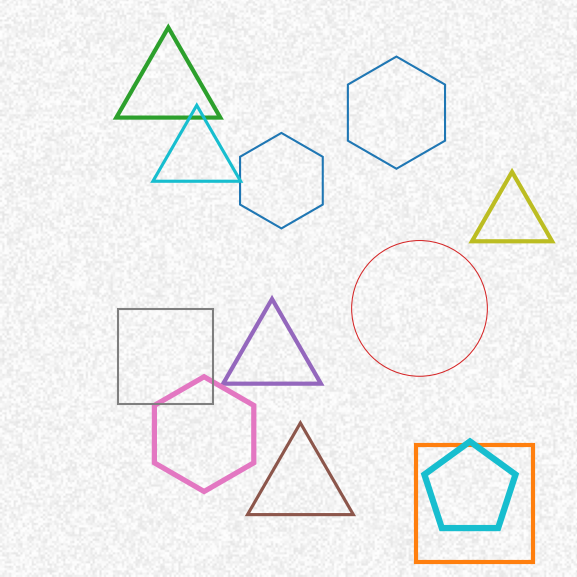[{"shape": "hexagon", "thickness": 1, "radius": 0.49, "center": [0.686, 0.804]}, {"shape": "hexagon", "thickness": 1, "radius": 0.41, "center": [0.487, 0.686]}, {"shape": "square", "thickness": 2, "radius": 0.51, "center": [0.821, 0.127]}, {"shape": "triangle", "thickness": 2, "radius": 0.52, "center": [0.291, 0.848]}, {"shape": "circle", "thickness": 0.5, "radius": 0.59, "center": [0.726, 0.465]}, {"shape": "triangle", "thickness": 2, "radius": 0.49, "center": [0.471, 0.384]}, {"shape": "triangle", "thickness": 1.5, "radius": 0.53, "center": [0.52, 0.161]}, {"shape": "hexagon", "thickness": 2.5, "radius": 0.5, "center": [0.353, 0.247]}, {"shape": "square", "thickness": 1, "radius": 0.41, "center": [0.286, 0.382]}, {"shape": "triangle", "thickness": 2, "radius": 0.4, "center": [0.887, 0.621]}, {"shape": "pentagon", "thickness": 3, "radius": 0.41, "center": [0.814, 0.152]}, {"shape": "triangle", "thickness": 1.5, "radius": 0.44, "center": [0.341, 0.729]}]